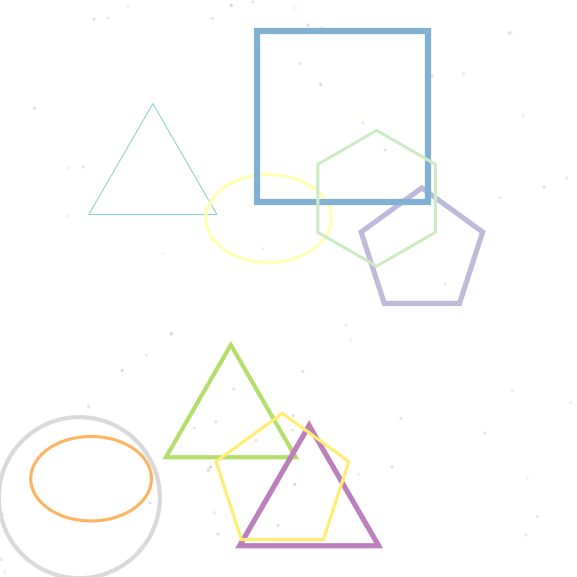[{"shape": "triangle", "thickness": 0.5, "radius": 0.64, "center": [0.265, 0.692]}, {"shape": "oval", "thickness": 1.5, "radius": 0.54, "center": [0.465, 0.621]}, {"shape": "pentagon", "thickness": 2.5, "radius": 0.55, "center": [0.731, 0.563]}, {"shape": "square", "thickness": 3, "radius": 0.74, "center": [0.593, 0.798]}, {"shape": "oval", "thickness": 1.5, "radius": 0.52, "center": [0.158, 0.17]}, {"shape": "triangle", "thickness": 2, "radius": 0.65, "center": [0.4, 0.272]}, {"shape": "circle", "thickness": 2, "radius": 0.7, "center": [0.137, 0.137]}, {"shape": "triangle", "thickness": 2.5, "radius": 0.69, "center": [0.535, 0.124]}, {"shape": "hexagon", "thickness": 1.5, "radius": 0.59, "center": [0.652, 0.656]}, {"shape": "pentagon", "thickness": 1.5, "radius": 0.6, "center": [0.489, 0.163]}]